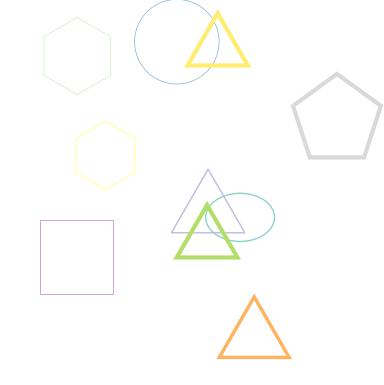[{"shape": "oval", "thickness": 1, "radius": 0.45, "center": [0.624, 0.435]}, {"shape": "hexagon", "thickness": 1, "radius": 0.44, "center": [0.274, 0.596]}, {"shape": "triangle", "thickness": 1, "radius": 0.55, "center": [0.541, 0.45]}, {"shape": "circle", "thickness": 0.5, "radius": 0.55, "center": [0.459, 0.892]}, {"shape": "triangle", "thickness": 2.5, "radius": 0.52, "center": [0.66, 0.124]}, {"shape": "triangle", "thickness": 3, "radius": 0.45, "center": [0.538, 0.377]}, {"shape": "pentagon", "thickness": 3, "radius": 0.6, "center": [0.875, 0.688]}, {"shape": "square", "thickness": 0.5, "radius": 0.48, "center": [0.198, 0.332]}, {"shape": "hexagon", "thickness": 0.5, "radius": 0.5, "center": [0.201, 0.854]}, {"shape": "triangle", "thickness": 3, "radius": 0.45, "center": [0.565, 0.875]}]